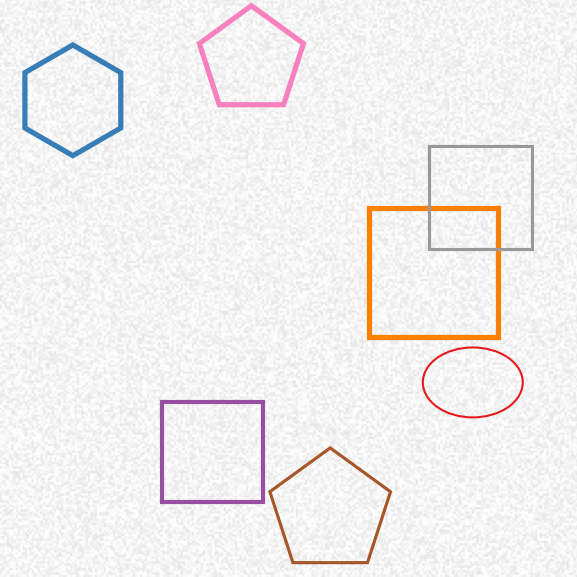[{"shape": "oval", "thickness": 1, "radius": 0.43, "center": [0.819, 0.337]}, {"shape": "hexagon", "thickness": 2.5, "radius": 0.48, "center": [0.126, 0.825]}, {"shape": "square", "thickness": 2, "radius": 0.43, "center": [0.368, 0.217]}, {"shape": "square", "thickness": 2.5, "radius": 0.56, "center": [0.75, 0.527]}, {"shape": "pentagon", "thickness": 1.5, "radius": 0.55, "center": [0.572, 0.114]}, {"shape": "pentagon", "thickness": 2.5, "radius": 0.47, "center": [0.435, 0.894]}, {"shape": "square", "thickness": 1.5, "radius": 0.45, "center": [0.832, 0.658]}]